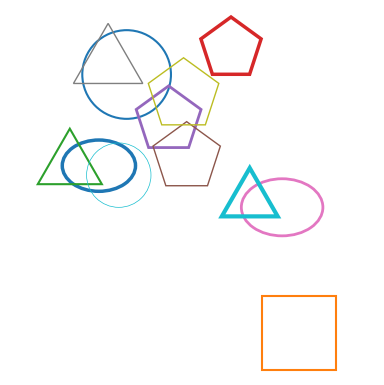[{"shape": "oval", "thickness": 2.5, "radius": 0.48, "center": [0.257, 0.57]}, {"shape": "circle", "thickness": 1.5, "radius": 0.58, "center": [0.329, 0.806]}, {"shape": "square", "thickness": 1.5, "radius": 0.48, "center": [0.777, 0.136]}, {"shape": "triangle", "thickness": 1.5, "radius": 0.48, "center": [0.181, 0.57]}, {"shape": "pentagon", "thickness": 2.5, "radius": 0.41, "center": [0.6, 0.874]}, {"shape": "pentagon", "thickness": 2, "radius": 0.44, "center": [0.438, 0.688]}, {"shape": "pentagon", "thickness": 1, "radius": 0.46, "center": [0.485, 0.592]}, {"shape": "oval", "thickness": 2, "radius": 0.53, "center": [0.733, 0.462]}, {"shape": "triangle", "thickness": 1, "radius": 0.52, "center": [0.281, 0.835]}, {"shape": "pentagon", "thickness": 1, "radius": 0.48, "center": [0.477, 0.754]}, {"shape": "triangle", "thickness": 3, "radius": 0.42, "center": [0.649, 0.48]}, {"shape": "circle", "thickness": 0.5, "radius": 0.42, "center": [0.309, 0.545]}]